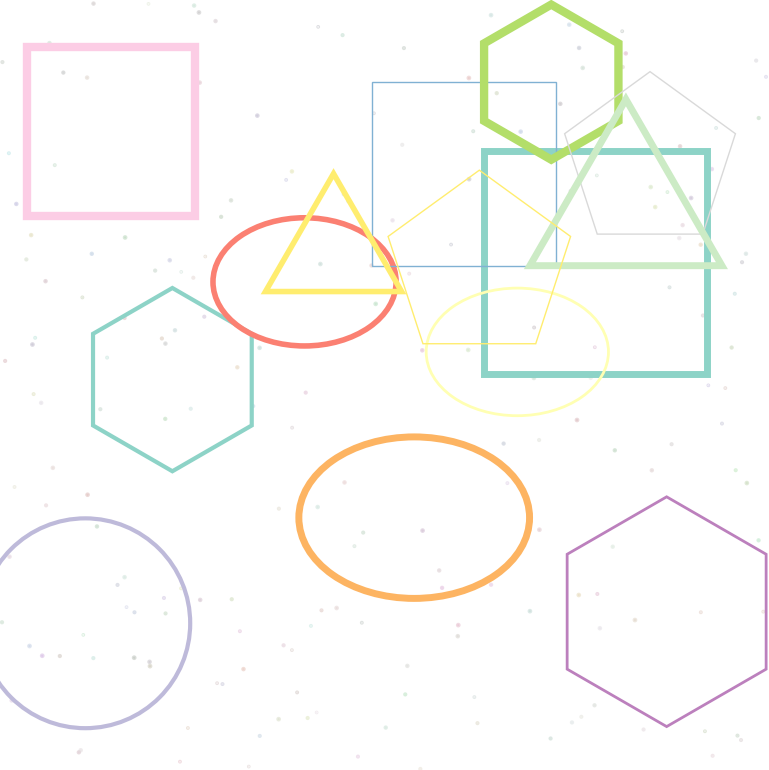[{"shape": "hexagon", "thickness": 1.5, "radius": 0.6, "center": [0.224, 0.507]}, {"shape": "square", "thickness": 2.5, "radius": 0.73, "center": [0.773, 0.659]}, {"shape": "oval", "thickness": 1, "radius": 0.59, "center": [0.672, 0.543]}, {"shape": "circle", "thickness": 1.5, "radius": 0.68, "center": [0.111, 0.191]}, {"shape": "oval", "thickness": 2, "radius": 0.59, "center": [0.396, 0.634]}, {"shape": "square", "thickness": 0.5, "radius": 0.6, "center": [0.603, 0.774]}, {"shape": "oval", "thickness": 2.5, "radius": 0.75, "center": [0.538, 0.328]}, {"shape": "hexagon", "thickness": 3, "radius": 0.5, "center": [0.716, 0.893]}, {"shape": "square", "thickness": 3, "radius": 0.55, "center": [0.144, 0.829]}, {"shape": "pentagon", "thickness": 0.5, "radius": 0.58, "center": [0.844, 0.79]}, {"shape": "hexagon", "thickness": 1, "radius": 0.75, "center": [0.866, 0.206]}, {"shape": "triangle", "thickness": 2.5, "radius": 0.72, "center": [0.813, 0.727]}, {"shape": "triangle", "thickness": 2, "radius": 0.51, "center": [0.433, 0.672]}, {"shape": "pentagon", "thickness": 0.5, "radius": 0.62, "center": [0.623, 0.654]}]